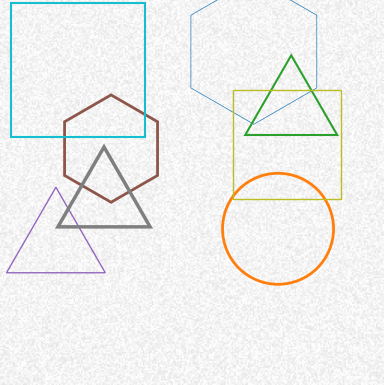[{"shape": "hexagon", "thickness": 0.5, "radius": 0.94, "center": [0.659, 0.866]}, {"shape": "circle", "thickness": 2, "radius": 0.72, "center": [0.722, 0.406]}, {"shape": "triangle", "thickness": 1.5, "radius": 0.69, "center": [0.756, 0.718]}, {"shape": "triangle", "thickness": 1, "radius": 0.74, "center": [0.145, 0.366]}, {"shape": "hexagon", "thickness": 2, "radius": 0.7, "center": [0.288, 0.614]}, {"shape": "triangle", "thickness": 2.5, "radius": 0.69, "center": [0.27, 0.48]}, {"shape": "square", "thickness": 1, "radius": 0.7, "center": [0.746, 0.625]}, {"shape": "square", "thickness": 1.5, "radius": 0.87, "center": [0.203, 0.818]}]